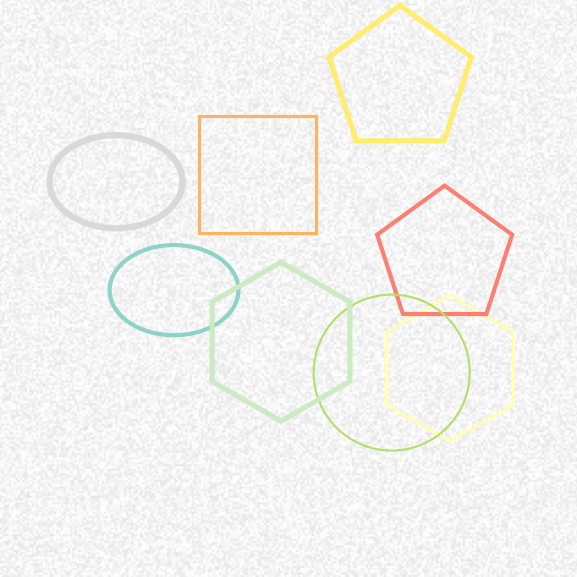[{"shape": "oval", "thickness": 2, "radius": 0.56, "center": [0.301, 0.497]}, {"shape": "hexagon", "thickness": 1.5, "radius": 0.63, "center": [0.779, 0.361]}, {"shape": "pentagon", "thickness": 2, "radius": 0.61, "center": [0.77, 0.555]}, {"shape": "square", "thickness": 1.5, "radius": 0.51, "center": [0.446, 0.697]}, {"shape": "circle", "thickness": 1, "radius": 0.68, "center": [0.678, 0.354]}, {"shape": "oval", "thickness": 3, "radius": 0.58, "center": [0.201, 0.685]}, {"shape": "hexagon", "thickness": 2.5, "radius": 0.69, "center": [0.487, 0.407]}, {"shape": "pentagon", "thickness": 2.5, "radius": 0.65, "center": [0.693, 0.86]}]